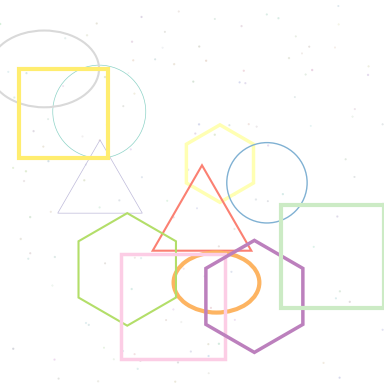[{"shape": "circle", "thickness": 0.5, "radius": 0.6, "center": [0.258, 0.71]}, {"shape": "hexagon", "thickness": 2.5, "radius": 0.5, "center": [0.571, 0.575]}, {"shape": "triangle", "thickness": 0.5, "radius": 0.63, "center": [0.26, 0.51]}, {"shape": "triangle", "thickness": 1.5, "radius": 0.74, "center": [0.525, 0.423]}, {"shape": "circle", "thickness": 1, "radius": 0.52, "center": [0.693, 0.525]}, {"shape": "oval", "thickness": 3, "radius": 0.56, "center": [0.562, 0.266]}, {"shape": "hexagon", "thickness": 1.5, "radius": 0.73, "center": [0.33, 0.3]}, {"shape": "square", "thickness": 2.5, "radius": 0.68, "center": [0.45, 0.204]}, {"shape": "oval", "thickness": 1.5, "radius": 0.71, "center": [0.115, 0.821]}, {"shape": "hexagon", "thickness": 2.5, "radius": 0.73, "center": [0.661, 0.23]}, {"shape": "square", "thickness": 3, "radius": 0.67, "center": [0.864, 0.333]}, {"shape": "square", "thickness": 3, "radius": 0.58, "center": [0.166, 0.706]}]